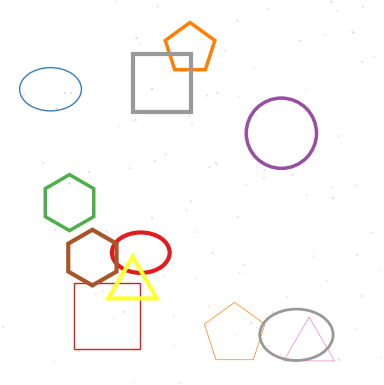[{"shape": "oval", "thickness": 3, "radius": 0.38, "center": [0.366, 0.344]}, {"shape": "square", "thickness": 1, "radius": 0.43, "center": [0.278, 0.179]}, {"shape": "oval", "thickness": 1, "radius": 0.4, "center": [0.131, 0.768]}, {"shape": "hexagon", "thickness": 2.5, "radius": 0.36, "center": [0.181, 0.474]}, {"shape": "circle", "thickness": 2.5, "radius": 0.46, "center": [0.731, 0.654]}, {"shape": "pentagon", "thickness": 2.5, "radius": 0.34, "center": [0.494, 0.874]}, {"shape": "pentagon", "thickness": 0.5, "radius": 0.41, "center": [0.609, 0.132]}, {"shape": "triangle", "thickness": 3, "radius": 0.36, "center": [0.345, 0.261]}, {"shape": "hexagon", "thickness": 3, "radius": 0.36, "center": [0.24, 0.331]}, {"shape": "triangle", "thickness": 0.5, "radius": 0.38, "center": [0.803, 0.101]}, {"shape": "oval", "thickness": 2, "radius": 0.48, "center": [0.77, 0.13]}, {"shape": "square", "thickness": 3, "radius": 0.38, "center": [0.42, 0.785]}]